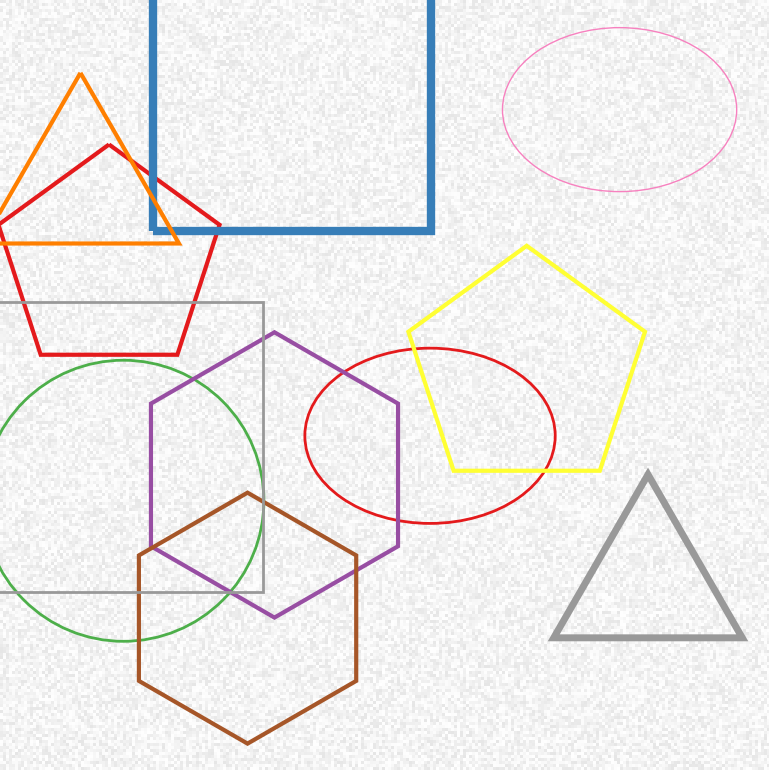[{"shape": "pentagon", "thickness": 1.5, "radius": 0.75, "center": [0.142, 0.661]}, {"shape": "oval", "thickness": 1, "radius": 0.81, "center": [0.558, 0.434]}, {"shape": "square", "thickness": 3, "radius": 0.9, "center": [0.38, 0.881]}, {"shape": "circle", "thickness": 1, "radius": 0.91, "center": [0.16, 0.35]}, {"shape": "hexagon", "thickness": 1.5, "radius": 0.93, "center": [0.356, 0.383]}, {"shape": "triangle", "thickness": 1.5, "radius": 0.74, "center": [0.104, 0.758]}, {"shape": "pentagon", "thickness": 1.5, "radius": 0.81, "center": [0.684, 0.519]}, {"shape": "hexagon", "thickness": 1.5, "radius": 0.81, "center": [0.322, 0.197]}, {"shape": "oval", "thickness": 0.5, "radius": 0.76, "center": [0.805, 0.858]}, {"shape": "square", "thickness": 1, "radius": 0.94, "center": [0.153, 0.42]}, {"shape": "triangle", "thickness": 2.5, "radius": 0.71, "center": [0.842, 0.242]}]